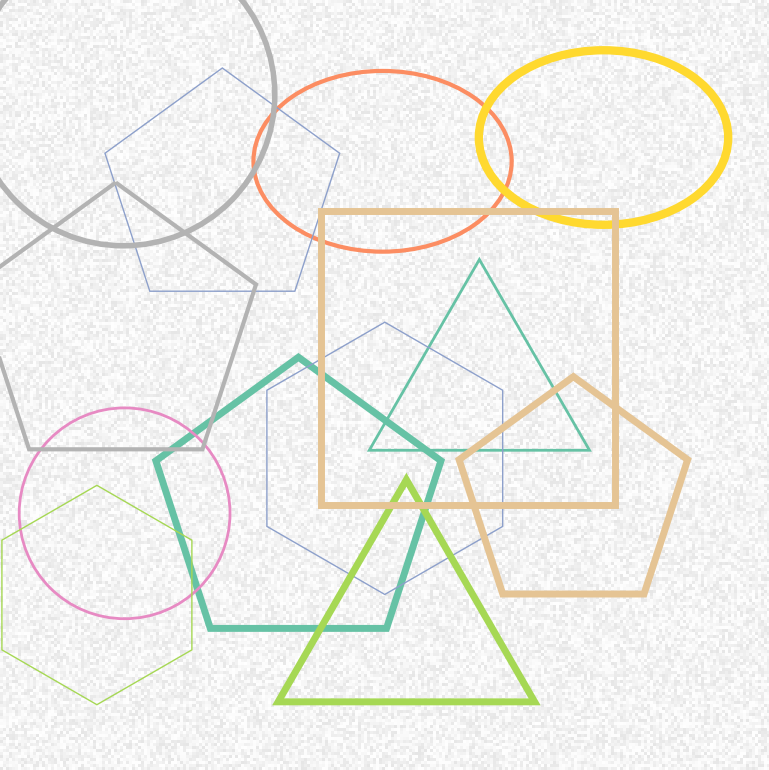[{"shape": "pentagon", "thickness": 2.5, "radius": 0.97, "center": [0.388, 0.341]}, {"shape": "triangle", "thickness": 1, "radius": 0.83, "center": [0.623, 0.498]}, {"shape": "oval", "thickness": 1.5, "radius": 0.84, "center": [0.497, 0.791]}, {"shape": "pentagon", "thickness": 0.5, "radius": 0.8, "center": [0.289, 0.751]}, {"shape": "hexagon", "thickness": 0.5, "radius": 0.88, "center": [0.5, 0.405]}, {"shape": "circle", "thickness": 1, "radius": 0.68, "center": [0.162, 0.333]}, {"shape": "triangle", "thickness": 2.5, "radius": 0.96, "center": [0.528, 0.185]}, {"shape": "hexagon", "thickness": 0.5, "radius": 0.71, "center": [0.126, 0.227]}, {"shape": "oval", "thickness": 3, "radius": 0.81, "center": [0.784, 0.821]}, {"shape": "square", "thickness": 2.5, "radius": 0.96, "center": [0.608, 0.535]}, {"shape": "pentagon", "thickness": 2.5, "radius": 0.78, "center": [0.745, 0.355]}, {"shape": "circle", "thickness": 2, "radius": 0.98, "center": [0.16, 0.877]}, {"shape": "pentagon", "thickness": 1.5, "radius": 0.96, "center": [0.15, 0.571]}]